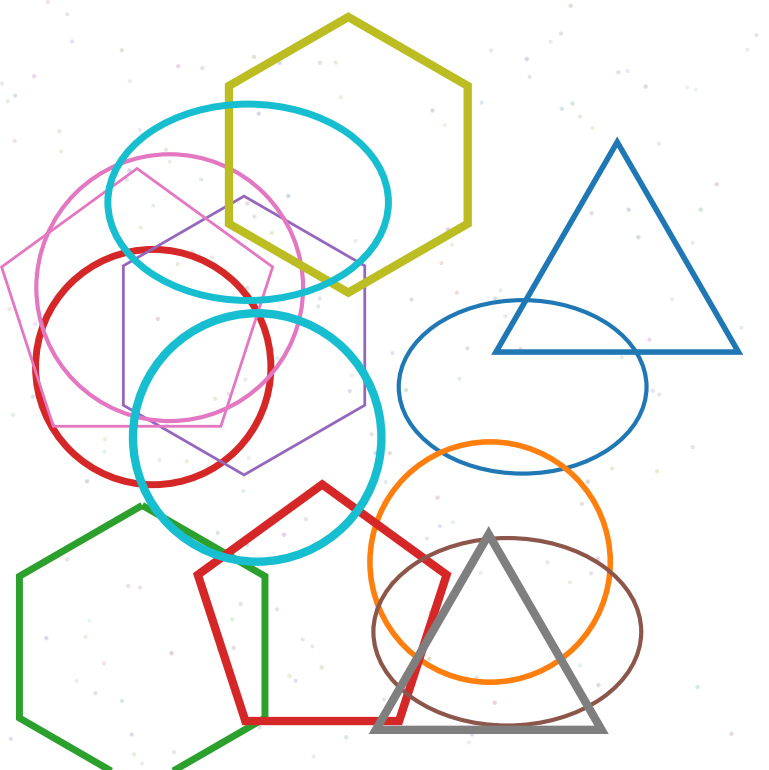[{"shape": "oval", "thickness": 1.5, "radius": 0.8, "center": [0.679, 0.498]}, {"shape": "triangle", "thickness": 2, "radius": 0.91, "center": [0.802, 0.634]}, {"shape": "circle", "thickness": 2, "radius": 0.78, "center": [0.637, 0.27]}, {"shape": "hexagon", "thickness": 2.5, "radius": 0.92, "center": [0.185, 0.16]}, {"shape": "circle", "thickness": 2.5, "radius": 0.76, "center": [0.199, 0.523]}, {"shape": "pentagon", "thickness": 3, "radius": 0.85, "center": [0.418, 0.201]}, {"shape": "hexagon", "thickness": 1, "radius": 0.91, "center": [0.317, 0.564]}, {"shape": "oval", "thickness": 1.5, "radius": 0.87, "center": [0.659, 0.18]}, {"shape": "pentagon", "thickness": 1, "radius": 0.93, "center": [0.178, 0.596]}, {"shape": "circle", "thickness": 1.5, "radius": 0.87, "center": [0.22, 0.626]}, {"shape": "triangle", "thickness": 3, "radius": 0.85, "center": [0.635, 0.137]}, {"shape": "hexagon", "thickness": 3, "radius": 0.89, "center": [0.452, 0.799]}, {"shape": "oval", "thickness": 2.5, "radius": 0.91, "center": [0.322, 0.737]}, {"shape": "circle", "thickness": 3, "radius": 0.81, "center": [0.334, 0.432]}]